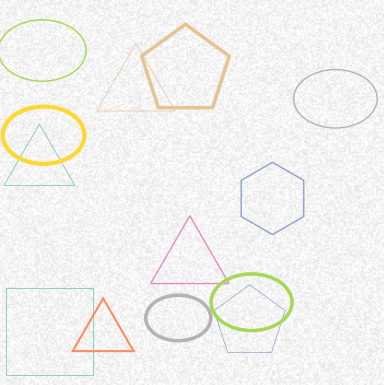[{"shape": "triangle", "thickness": 0.5, "radius": 0.53, "center": [0.102, 0.572]}, {"shape": "square", "thickness": 0.5, "radius": 0.57, "center": [0.129, 0.139]}, {"shape": "triangle", "thickness": 1.5, "radius": 0.46, "center": [0.268, 0.134]}, {"shape": "hexagon", "thickness": 1, "radius": 0.47, "center": [0.708, 0.485]}, {"shape": "pentagon", "thickness": 0.5, "radius": 0.49, "center": [0.648, 0.163]}, {"shape": "triangle", "thickness": 1, "radius": 0.59, "center": [0.493, 0.322]}, {"shape": "oval", "thickness": 1, "radius": 0.57, "center": [0.11, 0.869]}, {"shape": "oval", "thickness": 2.5, "radius": 0.53, "center": [0.653, 0.215]}, {"shape": "oval", "thickness": 3, "radius": 0.53, "center": [0.113, 0.649]}, {"shape": "triangle", "thickness": 0.5, "radius": 0.59, "center": [0.353, 0.77]}, {"shape": "pentagon", "thickness": 2.5, "radius": 0.6, "center": [0.482, 0.817]}, {"shape": "oval", "thickness": 2.5, "radius": 0.42, "center": [0.463, 0.174]}, {"shape": "oval", "thickness": 1, "radius": 0.54, "center": [0.871, 0.743]}]